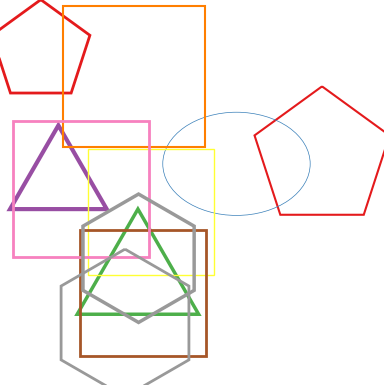[{"shape": "pentagon", "thickness": 2, "radius": 0.67, "center": [0.106, 0.867]}, {"shape": "pentagon", "thickness": 1.5, "radius": 0.92, "center": [0.836, 0.591]}, {"shape": "oval", "thickness": 0.5, "radius": 0.96, "center": [0.614, 0.574]}, {"shape": "triangle", "thickness": 2.5, "radius": 0.91, "center": [0.358, 0.275]}, {"shape": "triangle", "thickness": 3, "radius": 0.72, "center": [0.152, 0.529]}, {"shape": "square", "thickness": 1.5, "radius": 0.92, "center": [0.348, 0.802]}, {"shape": "square", "thickness": 1, "radius": 0.82, "center": [0.392, 0.448]}, {"shape": "square", "thickness": 2, "radius": 0.82, "center": [0.371, 0.238]}, {"shape": "square", "thickness": 2, "radius": 0.88, "center": [0.211, 0.509]}, {"shape": "hexagon", "thickness": 2.5, "radius": 0.83, "center": [0.36, 0.329]}, {"shape": "hexagon", "thickness": 2, "radius": 0.96, "center": [0.325, 0.161]}]